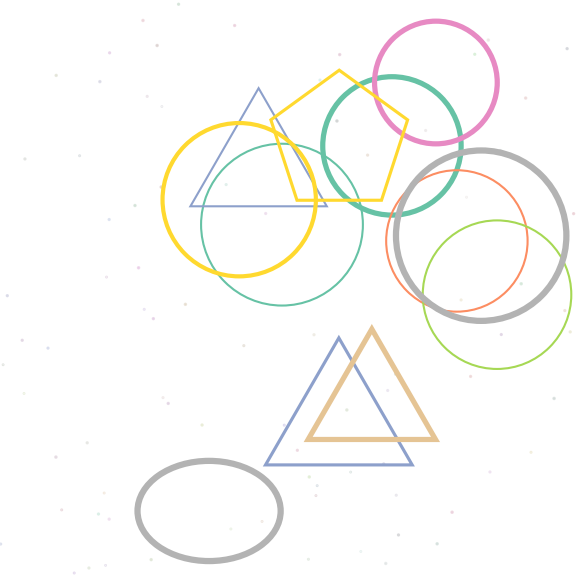[{"shape": "circle", "thickness": 2.5, "radius": 0.6, "center": [0.679, 0.746]}, {"shape": "circle", "thickness": 1, "radius": 0.7, "center": [0.488, 0.61]}, {"shape": "circle", "thickness": 1, "radius": 0.61, "center": [0.791, 0.582]}, {"shape": "triangle", "thickness": 1, "radius": 0.68, "center": [0.448, 0.71]}, {"shape": "triangle", "thickness": 1.5, "radius": 0.73, "center": [0.587, 0.267]}, {"shape": "circle", "thickness": 2.5, "radius": 0.53, "center": [0.755, 0.856]}, {"shape": "circle", "thickness": 1, "radius": 0.64, "center": [0.861, 0.489]}, {"shape": "pentagon", "thickness": 1.5, "radius": 0.62, "center": [0.587, 0.753]}, {"shape": "circle", "thickness": 2, "radius": 0.66, "center": [0.414, 0.653]}, {"shape": "triangle", "thickness": 2.5, "radius": 0.64, "center": [0.644, 0.302]}, {"shape": "circle", "thickness": 3, "radius": 0.74, "center": [0.833, 0.591]}, {"shape": "oval", "thickness": 3, "radius": 0.62, "center": [0.362, 0.114]}]